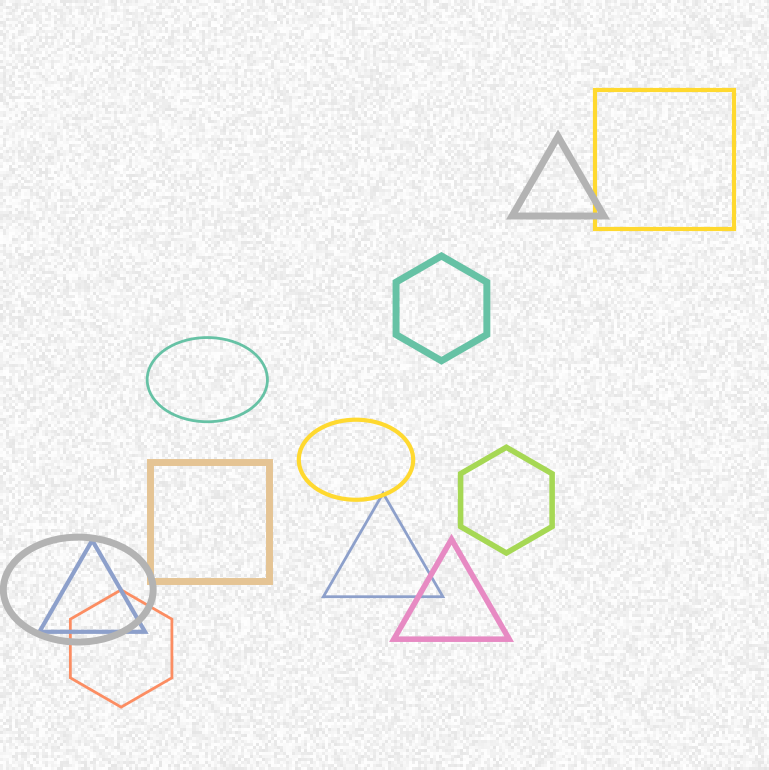[{"shape": "hexagon", "thickness": 2.5, "radius": 0.34, "center": [0.573, 0.6]}, {"shape": "oval", "thickness": 1, "radius": 0.39, "center": [0.269, 0.507]}, {"shape": "hexagon", "thickness": 1, "radius": 0.38, "center": [0.157, 0.158]}, {"shape": "triangle", "thickness": 1, "radius": 0.45, "center": [0.498, 0.27]}, {"shape": "triangle", "thickness": 1.5, "radius": 0.4, "center": [0.12, 0.219]}, {"shape": "triangle", "thickness": 2, "radius": 0.43, "center": [0.586, 0.213]}, {"shape": "hexagon", "thickness": 2, "radius": 0.34, "center": [0.658, 0.35]}, {"shape": "oval", "thickness": 1.5, "radius": 0.37, "center": [0.462, 0.403]}, {"shape": "square", "thickness": 1.5, "radius": 0.45, "center": [0.863, 0.793]}, {"shape": "square", "thickness": 2.5, "radius": 0.39, "center": [0.272, 0.322]}, {"shape": "triangle", "thickness": 2.5, "radius": 0.34, "center": [0.725, 0.754]}, {"shape": "oval", "thickness": 2.5, "radius": 0.49, "center": [0.102, 0.234]}]